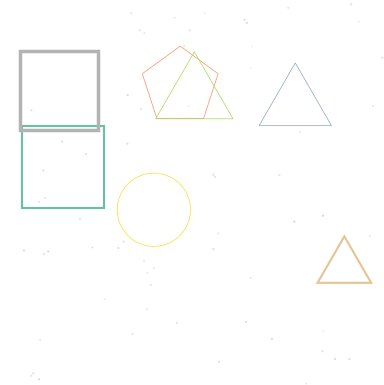[{"shape": "square", "thickness": 1.5, "radius": 0.53, "center": [0.164, 0.567]}, {"shape": "pentagon", "thickness": 0.5, "radius": 0.52, "center": [0.468, 0.776]}, {"shape": "triangle", "thickness": 0.5, "radius": 0.54, "center": [0.767, 0.728]}, {"shape": "triangle", "thickness": 0.5, "radius": 0.58, "center": [0.505, 0.749]}, {"shape": "circle", "thickness": 0.5, "radius": 0.48, "center": [0.4, 0.455]}, {"shape": "triangle", "thickness": 1.5, "radius": 0.4, "center": [0.894, 0.306]}, {"shape": "square", "thickness": 2.5, "radius": 0.51, "center": [0.154, 0.764]}]